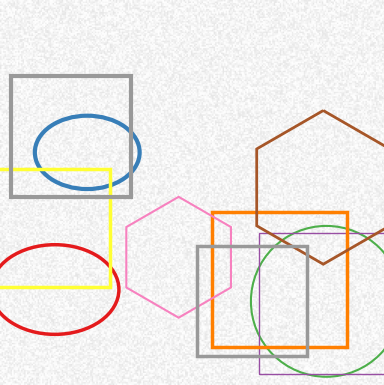[{"shape": "oval", "thickness": 2.5, "radius": 0.83, "center": [0.143, 0.248]}, {"shape": "oval", "thickness": 3, "radius": 0.68, "center": [0.227, 0.604]}, {"shape": "circle", "thickness": 1.5, "radius": 0.98, "center": [0.848, 0.217]}, {"shape": "square", "thickness": 1, "radius": 0.92, "center": [0.857, 0.212]}, {"shape": "square", "thickness": 2.5, "radius": 0.87, "center": [0.726, 0.274]}, {"shape": "square", "thickness": 2.5, "radius": 0.77, "center": [0.132, 0.408]}, {"shape": "hexagon", "thickness": 2, "radius": 1.0, "center": [0.84, 0.513]}, {"shape": "hexagon", "thickness": 1.5, "radius": 0.78, "center": [0.464, 0.332]}, {"shape": "square", "thickness": 3, "radius": 0.78, "center": [0.184, 0.645]}, {"shape": "square", "thickness": 2.5, "radius": 0.72, "center": [0.655, 0.218]}]